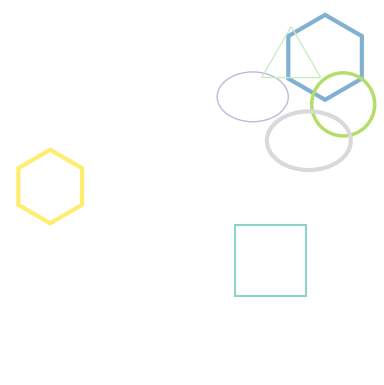[{"shape": "square", "thickness": 1.5, "radius": 0.46, "center": [0.703, 0.324]}, {"shape": "oval", "thickness": 1, "radius": 0.46, "center": [0.656, 0.748]}, {"shape": "hexagon", "thickness": 3, "radius": 0.55, "center": [0.844, 0.851]}, {"shape": "circle", "thickness": 2.5, "radius": 0.41, "center": [0.891, 0.729]}, {"shape": "oval", "thickness": 3, "radius": 0.54, "center": [0.802, 0.635]}, {"shape": "triangle", "thickness": 1, "radius": 0.44, "center": [0.756, 0.843]}, {"shape": "hexagon", "thickness": 3, "radius": 0.48, "center": [0.13, 0.516]}]